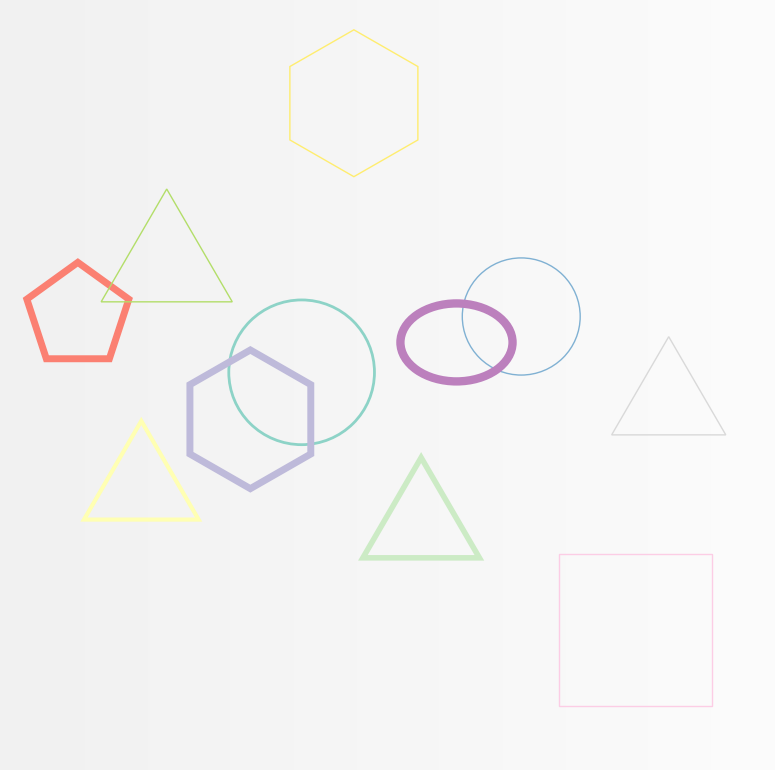[{"shape": "circle", "thickness": 1, "radius": 0.47, "center": [0.389, 0.516]}, {"shape": "triangle", "thickness": 1.5, "radius": 0.43, "center": [0.182, 0.368]}, {"shape": "hexagon", "thickness": 2.5, "radius": 0.45, "center": [0.323, 0.455]}, {"shape": "pentagon", "thickness": 2.5, "radius": 0.35, "center": [0.1, 0.59]}, {"shape": "circle", "thickness": 0.5, "radius": 0.38, "center": [0.673, 0.589]}, {"shape": "triangle", "thickness": 0.5, "radius": 0.49, "center": [0.215, 0.657]}, {"shape": "square", "thickness": 0.5, "radius": 0.49, "center": [0.82, 0.182]}, {"shape": "triangle", "thickness": 0.5, "radius": 0.43, "center": [0.863, 0.478]}, {"shape": "oval", "thickness": 3, "radius": 0.36, "center": [0.589, 0.555]}, {"shape": "triangle", "thickness": 2, "radius": 0.43, "center": [0.543, 0.319]}, {"shape": "hexagon", "thickness": 0.5, "radius": 0.48, "center": [0.457, 0.866]}]